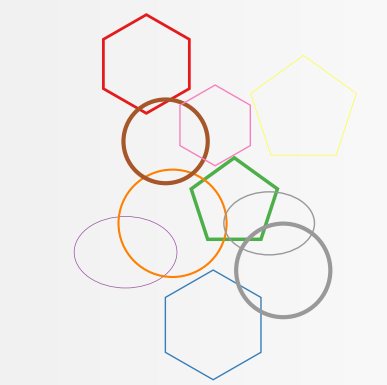[{"shape": "hexagon", "thickness": 2, "radius": 0.64, "center": [0.378, 0.834]}, {"shape": "hexagon", "thickness": 1, "radius": 0.71, "center": [0.55, 0.156]}, {"shape": "pentagon", "thickness": 2.5, "radius": 0.58, "center": [0.605, 0.473]}, {"shape": "oval", "thickness": 0.5, "radius": 0.66, "center": [0.324, 0.345]}, {"shape": "circle", "thickness": 1.5, "radius": 0.7, "center": [0.445, 0.42]}, {"shape": "pentagon", "thickness": 0.5, "radius": 0.72, "center": [0.783, 0.713]}, {"shape": "circle", "thickness": 3, "radius": 0.54, "center": [0.427, 0.633]}, {"shape": "hexagon", "thickness": 1, "radius": 0.52, "center": [0.555, 0.674]}, {"shape": "circle", "thickness": 3, "radius": 0.61, "center": [0.731, 0.298]}, {"shape": "oval", "thickness": 1, "radius": 0.58, "center": [0.695, 0.42]}]